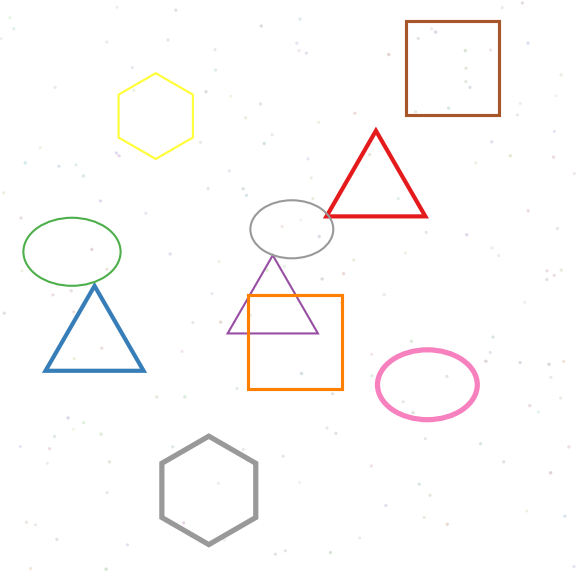[{"shape": "triangle", "thickness": 2, "radius": 0.49, "center": [0.651, 0.674]}, {"shape": "triangle", "thickness": 2, "radius": 0.49, "center": [0.164, 0.406]}, {"shape": "oval", "thickness": 1, "radius": 0.42, "center": [0.125, 0.563]}, {"shape": "triangle", "thickness": 1, "radius": 0.45, "center": [0.472, 0.467]}, {"shape": "square", "thickness": 1.5, "radius": 0.4, "center": [0.511, 0.407]}, {"shape": "hexagon", "thickness": 1, "radius": 0.37, "center": [0.27, 0.798]}, {"shape": "square", "thickness": 1.5, "radius": 0.41, "center": [0.783, 0.882]}, {"shape": "oval", "thickness": 2.5, "radius": 0.43, "center": [0.74, 0.333]}, {"shape": "hexagon", "thickness": 2.5, "radius": 0.47, "center": [0.362, 0.15]}, {"shape": "oval", "thickness": 1, "radius": 0.36, "center": [0.505, 0.602]}]